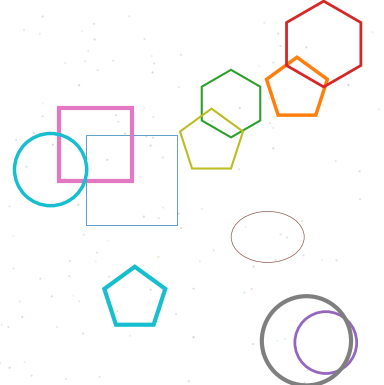[{"shape": "square", "thickness": 0.5, "radius": 0.59, "center": [0.342, 0.533]}, {"shape": "pentagon", "thickness": 2.5, "radius": 0.42, "center": [0.771, 0.768]}, {"shape": "hexagon", "thickness": 1.5, "radius": 0.44, "center": [0.6, 0.731]}, {"shape": "hexagon", "thickness": 2, "radius": 0.56, "center": [0.841, 0.886]}, {"shape": "circle", "thickness": 2, "radius": 0.4, "center": [0.846, 0.11]}, {"shape": "oval", "thickness": 0.5, "radius": 0.47, "center": [0.695, 0.385]}, {"shape": "square", "thickness": 3, "radius": 0.48, "center": [0.249, 0.625]}, {"shape": "circle", "thickness": 3, "radius": 0.58, "center": [0.796, 0.115]}, {"shape": "pentagon", "thickness": 1.5, "radius": 0.43, "center": [0.549, 0.632]}, {"shape": "pentagon", "thickness": 3, "radius": 0.42, "center": [0.35, 0.224]}, {"shape": "circle", "thickness": 2.5, "radius": 0.47, "center": [0.131, 0.559]}]